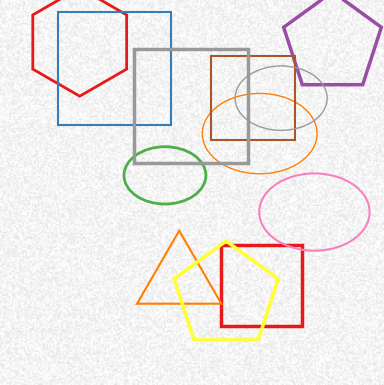[{"shape": "hexagon", "thickness": 2, "radius": 0.7, "center": [0.207, 0.891]}, {"shape": "square", "thickness": 2.5, "radius": 0.53, "center": [0.678, 0.259]}, {"shape": "square", "thickness": 1.5, "radius": 0.73, "center": [0.297, 0.822]}, {"shape": "oval", "thickness": 2, "radius": 0.53, "center": [0.428, 0.544]}, {"shape": "pentagon", "thickness": 2.5, "radius": 0.67, "center": [0.864, 0.888]}, {"shape": "oval", "thickness": 1, "radius": 0.75, "center": [0.675, 0.653]}, {"shape": "triangle", "thickness": 1.5, "radius": 0.63, "center": [0.465, 0.274]}, {"shape": "pentagon", "thickness": 2.5, "radius": 0.71, "center": [0.587, 0.232]}, {"shape": "square", "thickness": 1.5, "radius": 0.54, "center": [0.656, 0.746]}, {"shape": "oval", "thickness": 1.5, "radius": 0.72, "center": [0.817, 0.449]}, {"shape": "square", "thickness": 2.5, "radius": 0.74, "center": [0.497, 0.725]}, {"shape": "oval", "thickness": 1, "radius": 0.6, "center": [0.73, 0.745]}]